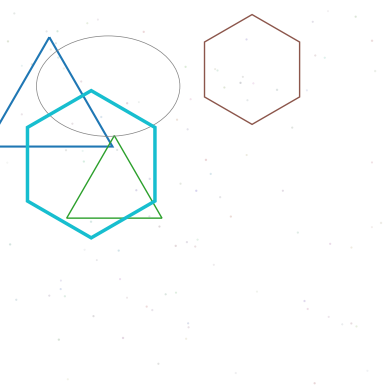[{"shape": "triangle", "thickness": 1.5, "radius": 0.95, "center": [0.128, 0.714]}, {"shape": "triangle", "thickness": 1, "radius": 0.71, "center": [0.297, 0.505]}, {"shape": "hexagon", "thickness": 1, "radius": 0.71, "center": [0.655, 0.82]}, {"shape": "oval", "thickness": 0.5, "radius": 0.93, "center": [0.281, 0.776]}, {"shape": "hexagon", "thickness": 2.5, "radius": 0.96, "center": [0.237, 0.573]}]